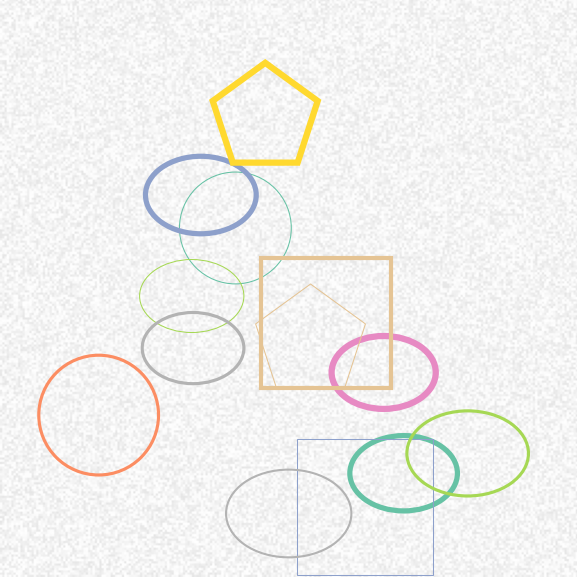[{"shape": "oval", "thickness": 2.5, "radius": 0.47, "center": [0.699, 0.18]}, {"shape": "circle", "thickness": 0.5, "radius": 0.48, "center": [0.408, 0.604]}, {"shape": "circle", "thickness": 1.5, "radius": 0.52, "center": [0.171, 0.28]}, {"shape": "oval", "thickness": 2.5, "radius": 0.48, "center": [0.348, 0.661]}, {"shape": "square", "thickness": 0.5, "radius": 0.59, "center": [0.632, 0.122]}, {"shape": "oval", "thickness": 3, "radius": 0.45, "center": [0.664, 0.354]}, {"shape": "oval", "thickness": 0.5, "radius": 0.45, "center": [0.332, 0.487]}, {"shape": "oval", "thickness": 1.5, "radius": 0.53, "center": [0.81, 0.214]}, {"shape": "pentagon", "thickness": 3, "radius": 0.48, "center": [0.459, 0.795]}, {"shape": "square", "thickness": 2, "radius": 0.56, "center": [0.564, 0.44]}, {"shape": "pentagon", "thickness": 0.5, "radius": 0.5, "center": [0.538, 0.407]}, {"shape": "oval", "thickness": 1.5, "radius": 0.44, "center": [0.334, 0.396]}, {"shape": "oval", "thickness": 1, "radius": 0.54, "center": [0.5, 0.11]}]